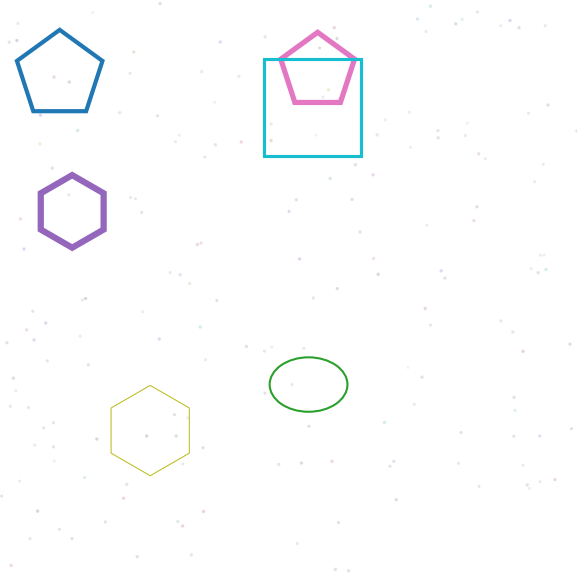[{"shape": "pentagon", "thickness": 2, "radius": 0.39, "center": [0.103, 0.87]}, {"shape": "oval", "thickness": 1, "radius": 0.34, "center": [0.534, 0.333]}, {"shape": "hexagon", "thickness": 3, "radius": 0.31, "center": [0.125, 0.633]}, {"shape": "pentagon", "thickness": 2.5, "radius": 0.34, "center": [0.55, 0.876]}, {"shape": "hexagon", "thickness": 0.5, "radius": 0.39, "center": [0.26, 0.254]}, {"shape": "square", "thickness": 1.5, "radius": 0.42, "center": [0.54, 0.813]}]